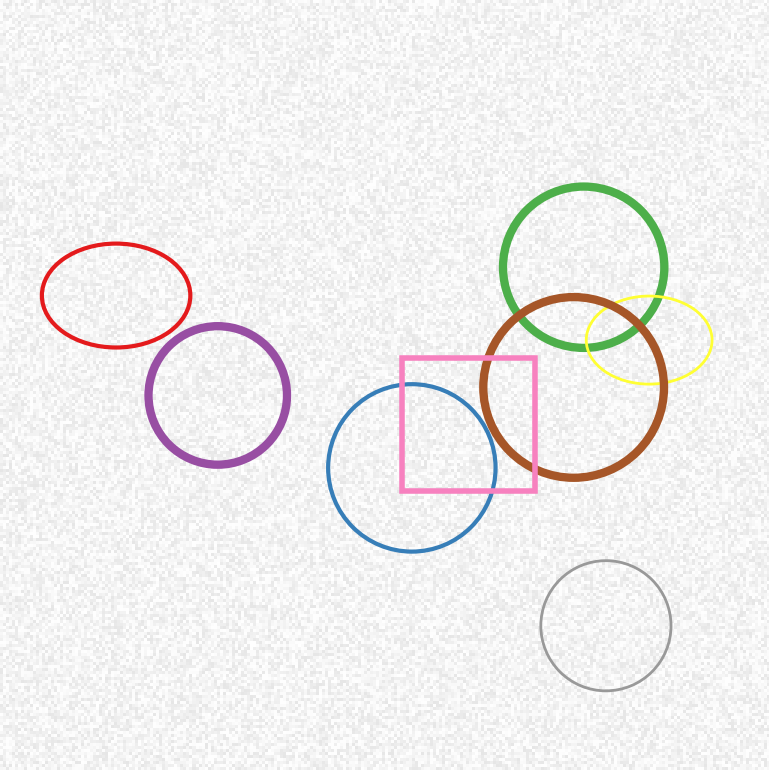[{"shape": "oval", "thickness": 1.5, "radius": 0.48, "center": [0.151, 0.616]}, {"shape": "circle", "thickness": 1.5, "radius": 0.54, "center": [0.535, 0.392]}, {"shape": "circle", "thickness": 3, "radius": 0.52, "center": [0.758, 0.653]}, {"shape": "circle", "thickness": 3, "radius": 0.45, "center": [0.283, 0.486]}, {"shape": "oval", "thickness": 1, "radius": 0.41, "center": [0.843, 0.558]}, {"shape": "circle", "thickness": 3, "radius": 0.59, "center": [0.745, 0.497]}, {"shape": "square", "thickness": 2, "radius": 0.43, "center": [0.608, 0.448]}, {"shape": "circle", "thickness": 1, "radius": 0.42, "center": [0.787, 0.187]}]